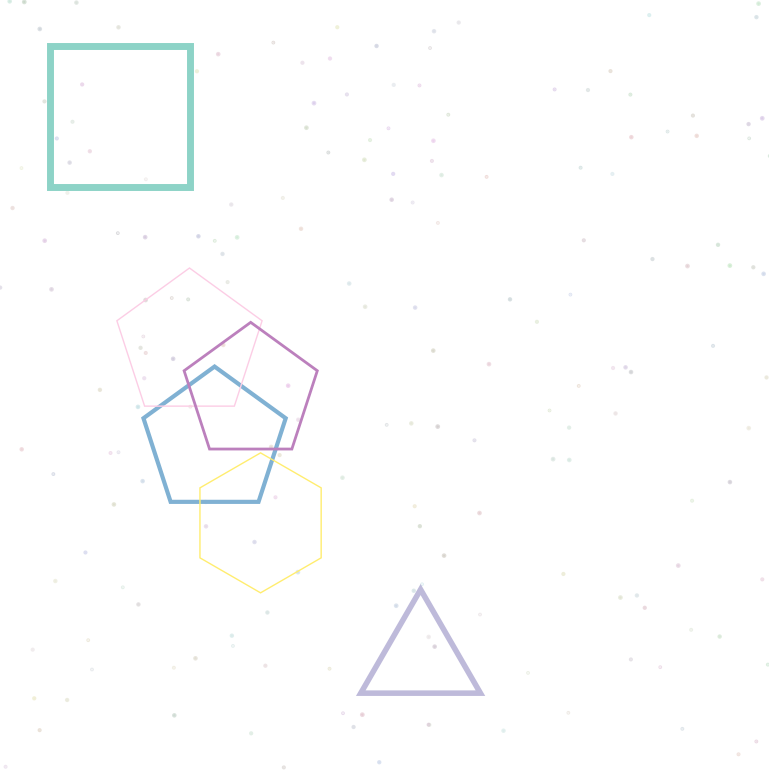[{"shape": "square", "thickness": 2.5, "radius": 0.46, "center": [0.156, 0.849]}, {"shape": "triangle", "thickness": 2, "radius": 0.45, "center": [0.546, 0.145]}, {"shape": "pentagon", "thickness": 1.5, "radius": 0.49, "center": [0.279, 0.427]}, {"shape": "pentagon", "thickness": 0.5, "radius": 0.5, "center": [0.246, 0.553]}, {"shape": "pentagon", "thickness": 1, "radius": 0.45, "center": [0.326, 0.49]}, {"shape": "hexagon", "thickness": 0.5, "radius": 0.45, "center": [0.338, 0.321]}]